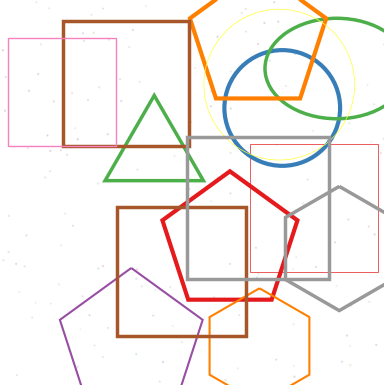[{"shape": "square", "thickness": 0.5, "radius": 0.83, "center": [0.816, 0.459]}, {"shape": "pentagon", "thickness": 3, "radius": 0.92, "center": [0.597, 0.371]}, {"shape": "circle", "thickness": 3, "radius": 0.75, "center": [0.733, 0.72]}, {"shape": "triangle", "thickness": 2.5, "radius": 0.74, "center": [0.401, 0.604]}, {"shape": "oval", "thickness": 2.5, "radius": 0.93, "center": [0.875, 0.822]}, {"shape": "pentagon", "thickness": 1.5, "radius": 0.98, "center": [0.341, 0.109]}, {"shape": "hexagon", "thickness": 1.5, "radius": 0.75, "center": [0.674, 0.102]}, {"shape": "pentagon", "thickness": 3, "radius": 0.93, "center": [0.67, 0.895]}, {"shape": "circle", "thickness": 0.5, "radius": 0.98, "center": [0.725, 0.78]}, {"shape": "square", "thickness": 2.5, "radius": 0.82, "center": [0.327, 0.783]}, {"shape": "square", "thickness": 2.5, "radius": 0.84, "center": [0.471, 0.294]}, {"shape": "square", "thickness": 1, "radius": 0.7, "center": [0.16, 0.76]}, {"shape": "square", "thickness": 2.5, "radius": 0.92, "center": [0.67, 0.46]}, {"shape": "hexagon", "thickness": 2.5, "radius": 0.81, "center": [0.881, 0.355]}]